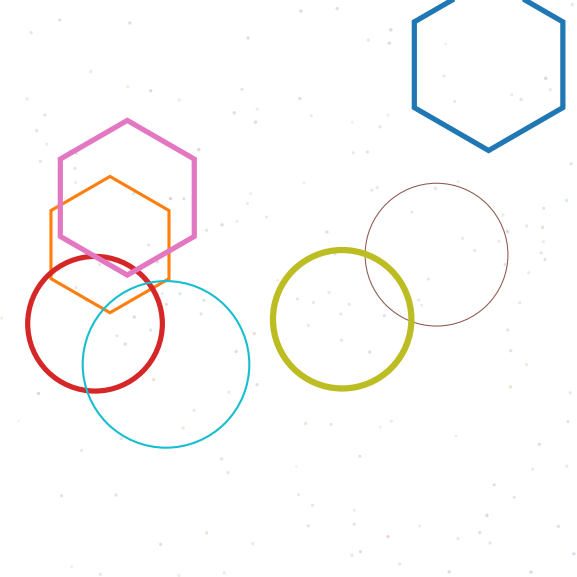[{"shape": "hexagon", "thickness": 2.5, "radius": 0.74, "center": [0.846, 0.887]}, {"shape": "hexagon", "thickness": 1.5, "radius": 0.59, "center": [0.19, 0.576]}, {"shape": "circle", "thickness": 2.5, "radius": 0.58, "center": [0.165, 0.439]}, {"shape": "circle", "thickness": 0.5, "radius": 0.62, "center": [0.756, 0.558]}, {"shape": "hexagon", "thickness": 2.5, "radius": 0.67, "center": [0.22, 0.657]}, {"shape": "circle", "thickness": 3, "radius": 0.6, "center": [0.593, 0.446]}, {"shape": "circle", "thickness": 1, "radius": 0.72, "center": [0.287, 0.368]}]